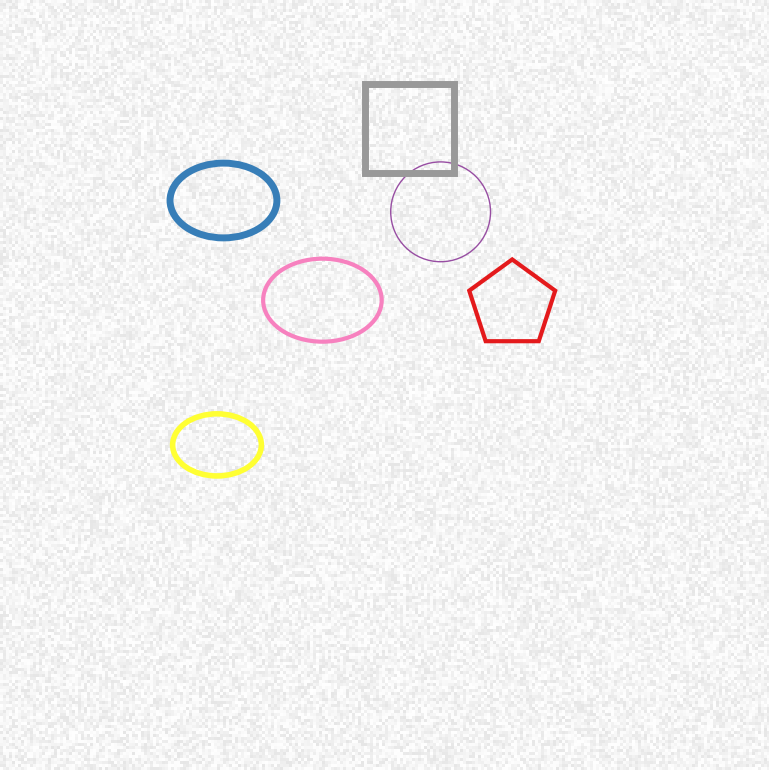[{"shape": "pentagon", "thickness": 1.5, "radius": 0.29, "center": [0.665, 0.604]}, {"shape": "oval", "thickness": 2.5, "radius": 0.35, "center": [0.29, 0.74]}, {"shape": "circle", "thickness": 0.5, "radius": 0.32, "center": [0.572, 0.725]}, {"shape": "oval", "thickness": 2, "radius": 0.29, "center": [0.282, 0.422]}, {"shape": "oval", "thickness": 1.5, "radius": 0.38, "center": [0.419, 0.61]}, {"shape": "square", "thickness": 2.5, "radius": 0.29, "center": [0.532, 0.833]}]